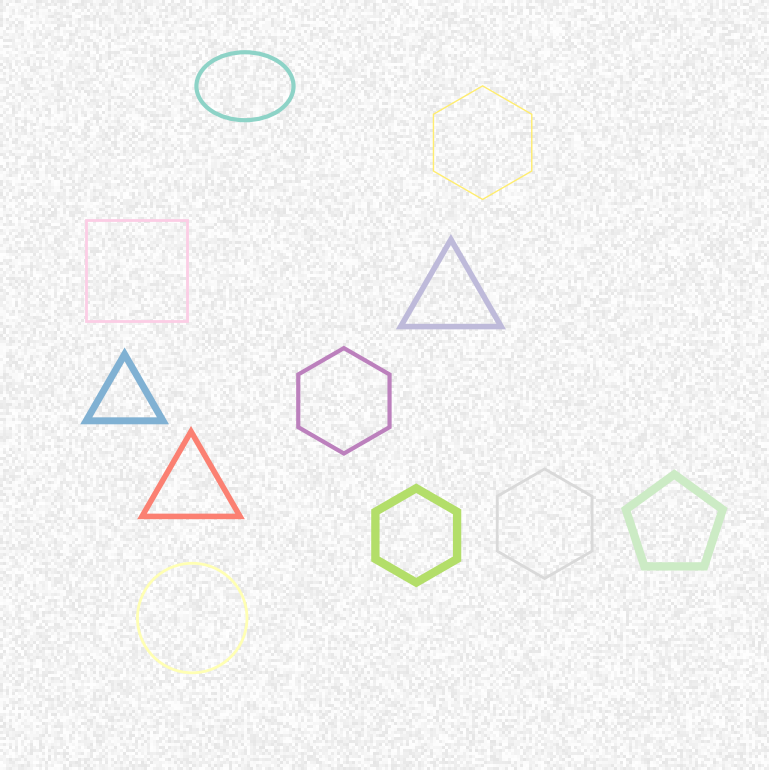[{"shape": "oval", "thickness": 1.5, "radius": 0.32, "center": [0.318, 0.888]}, {"shape": "circle", "thickness": 1, "radius": 0.36, "center": [0.25, 0.197]}, {"shape": "triangle", "thickness": 2, "radius": 0.38, "center": [0.586, 0.614]}, {"shape": "triangle", "thickness": 2, "radius": 0.37, "center": [0.248, 0.366]}, {"shape": "triangle", "thickness": 2.5, "radius": 0.29, "center": [0.162, 0.482]}, {"shape": "hexagon", "thickness": 3, "radius": 0.31, "center": [0.541, 0.305]}, {"shape": "square", "thickness": 1, "radius": 0.33, "center": [0.177, 0.649]}, {"shape": "hexagon", "thickness": 1, "radius": 0.36, "center": [0.707, 0.32]}, {"shape": "hexagon", "thickness": 1.5, "radius": 0.34, "center": [0.447, 0.479]}, {"shape": "pentagon", "thickness": 3, "radius": 0.33, "center": [0.876, 0.318]}, {"shape": "hexagon", "thickness": 0.5, "radius": 0.37, "center": [0.627, 0.815]}]